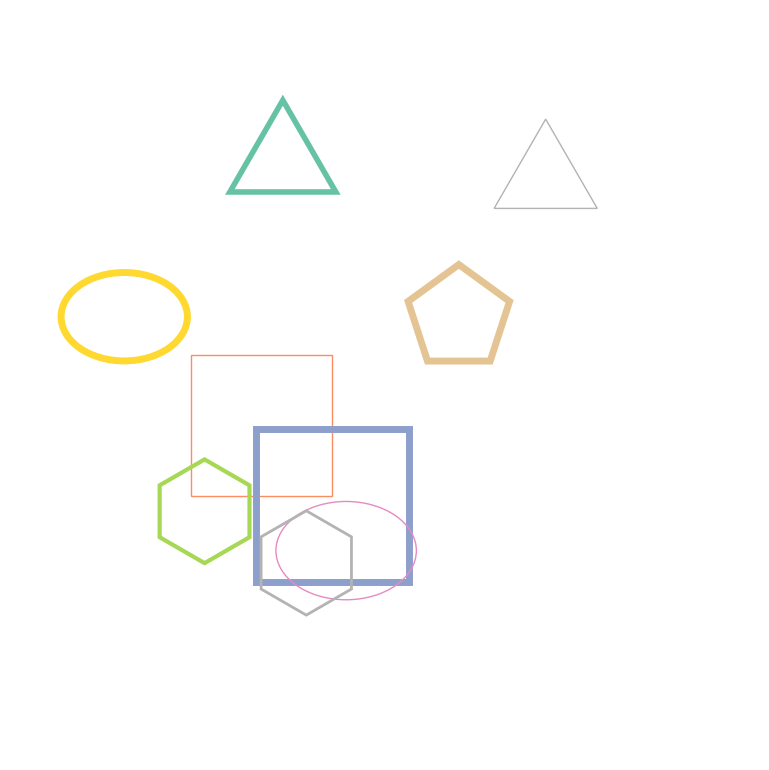[{"shape": "triangle", "thickness": 2, "radius": 0.4, "center": [0.367, 0.79]}, {"shape": "square", "thickness": 0.5, "radius": 0.46, "center": [0.34, 0.447]}, {"shape": "square", "thickness": 2.5, "radius": 0.5, "center": [0.431, 0.344]}, {"shape": "oval", "thickness": 0.5, "radius": 0.46, "center": [0.45, 0.285]}, {"shape": "hexagon", "thickness": 1.5, "radius": 0.34, "center": [0.266, 0.336]}, {"shape": "oval", "thickness": 2.5, "radius": 0.41, "center": [0.161, 0.589]}, {"shape": "pentagon", "thickness": 2.5, "radius": 0.35, "center": [0.596, 0.587]}, {"shape": "triangle", "thickness": 0.5, "radius": 0.39, "center": [0.709, 0.768]}, {"shape": "hexagon", "thickness": 1, "radius": 0.34, "center": [0.398, 0.269]}]